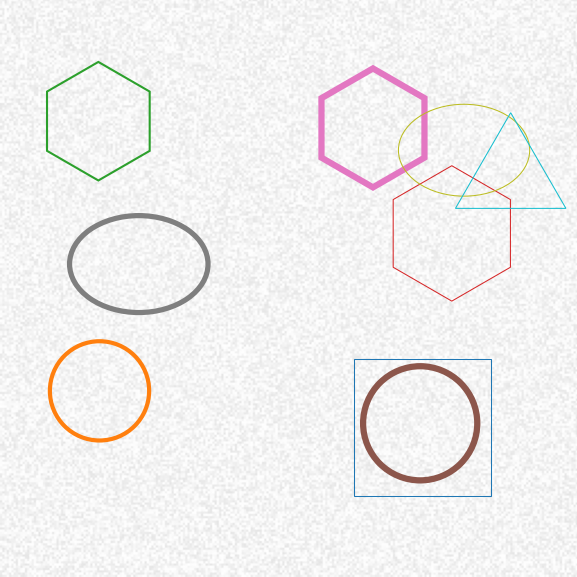[{"shape": "square", "thickness": 0.5, "radius": 0.59, "center": [0.732, 0.259]}, {"shape": "circle", "thickness": 2, "radius": 0.43, "center": [0.172, 0.322]}, {"shape": "hexagon", "thickness": 1, "radius": 0.51, "center": [0.17, 0.789]}, {"shape": "hexagon", "thickness": 0.5, "radius": 0.59, "center": [0.782, 0.595]}, {"shape": "circle", "thickness": 3, "radius": 0.49, "center": [0.728, 0.266]}, {"shape": "hexagon", "thickness": 3, "radius": 0.51, "center": [0.646, 0.778]}, {"shape": "oval", "thickness": 2.5, "radius": 0.6, "center": [0.24, 0.542]}, {"shape": "oval", "thickness": 0.5, "radius": 0.57, "center": [0.804, 0.739]}, {"shape": "triangle", "thickness": 0.5, "radius": 0.55, "center": [0.884, 0.694]}]